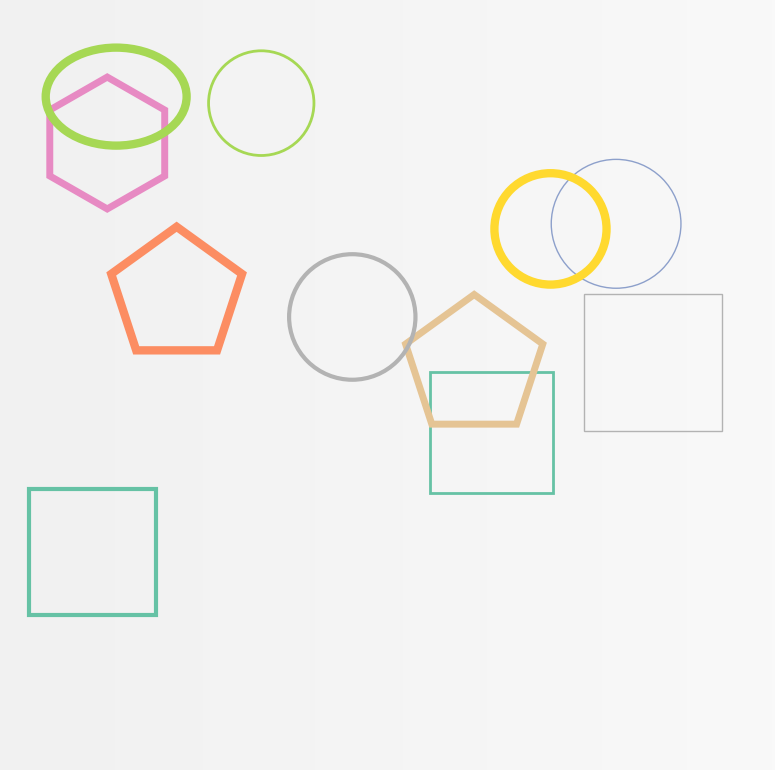[{"shape": "square", "thickness": 1, "radius": 0.4, "center": [0.634, 0.438]}, {"shape": "square", "thickness": 1.5, "radius": 0.41, "center": [0.119, 0.283]}, {"shape": "pentagon", "thickness": 3, "radius": 0.44, "center": [0.228, 0.617]}, {"shape": "circle", "thickness": 0.5, "radius": 0.42, "center": [0.795, 0.709]}, {"shape": "hexagon", "thickness": 2.5, "radius": 0.43, "center": [0.138, 0.814]}, {"shape": "circle", "thickness": 1, "radius": 0.34, "center": [0.337, 0.866]}, {"shape": "oval", "thickness": 3, "radius": 0.45, "center": [0.15, 0.875]}, {"shape": "circle", "thickness": 3, "radius": 0.36, "center": [0.71, 0.703]}, {"shape": "pentagon", "thickness": 2.5, "radius": 0.47, "center": [0.612, 0.524]}, {"shape": "circle", "thickness": 1.5, "radius": 0.41, "center": [0.455, 0.588]}, {"shape": "square", "thickness": 0.5, "radius": 0.44, "center": [0.843, 0.529]}]